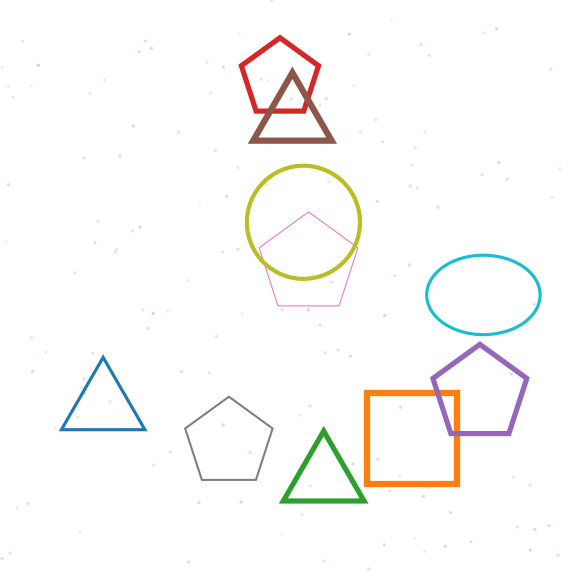[{"shape": "triangle", "thickness": 1.5, "radius": 0.42, "center": [0.179, 0.297]}, {"shape": "square", "thickness": 3, "radius": 0.39, "center": [0.713, 0.24]}, {"shape": "triangle", "thickness": 2.5, "radius": 0.4, "center": [0.56, 0.172]}, {"shape": "pentagon", "thickness": 2.5, "radius": 0.35, "center": [0.485, 0.864]}, {"shape": "pentagon", "thickness": 2.5, "radius": 0.43, "center": [0.831, 0.317]}, {"shape": "triangle", "thickness": 3, "radius": 0.39, "center": [0.506, 0.795]}, {"shape": "pentagon", "thickness": 0.5, "radius": 0.45, "center": [0.534, 0.542]}, {"shape": "pentagon", "thickness": 1, "radius": 0.4, "center": [0.396, 0.233]}, {"shape": "circle", "thickness": 2, "radius": 0.49, "center": [0.525, 0.614]}, {"shape": "oval", "thickness": 1.5, "radius": 0.49, "center": [0.837, 0.488]}]